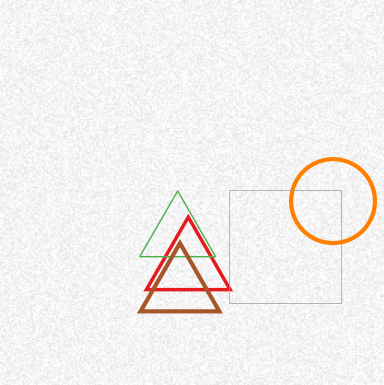[{"shape": "triangle", "thickness": 2.5, "radius": 0.63, "center": [0.489, 0.31]}, {"shape": "triangle", "thickness": 1, "radius": 0.57, "center": [0.461, 0.39]}, {"shape": "circle", "thickness": 3, "radius": 0.54, "center": [0.865, 0.478]}, {"shape": "triangle", "thickness": 3, "radius": 0.59, "center": [0.467, 0.25]}, {"shape": "square", "thickness": 0.5, "radius": 0.73, "center": [0.74, 0.36]}]